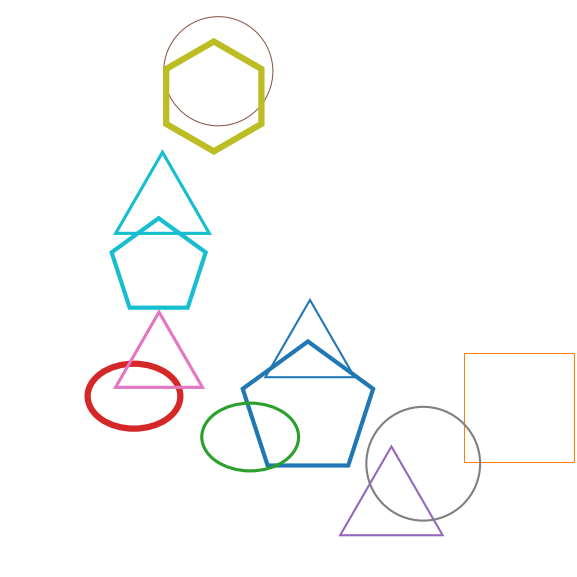[{"shape": "pentagon", "thickness": 2, "radius": 0.59, "center": [0.533, 0.289]}, {"shape": "triangle", "thickness": 1, "radius": 0.45, "center": [0.537, 0.391]}, {"shape": "square", "thickness": 0.5, "radius": 0.47, "center": [0.899, 0.293]}, {"shape": "oval", "thickness": 1.5, "radius": 0.42, "center": [0.433, 0.242]}, {"shape": "oval", "thickness": 3, "radius": 0.4, "center": [0.232, 0.313]}, {"shape": "triangle", "thickness": 1, "radius": 0.51, "center": [0.678, 0.124]}, {"shape": "circle", "thickness": 0.5, "radius": 0.47, "center": [0.378, 0.876]}, {"shape": "triangle", "thickness": 1.5, "radius": 0.43, "center": [0.275, 0.372]}, {"shape": "circle", "thickness": 1, "radius": 0.49, "center": [0.733, 0.196]}, {"shape": "hexagon", "thickness": 3, "radius": 0.48, "center": [0.37, 0.832]}, {"shape": "triangle", "thickness": 1.5, "radius": 0.47, "center": [0.281, 0.642]}, {"shape": "pentagon", "thickness": 2, "radius": 0.43, "center": [0.275, 0.536]}]